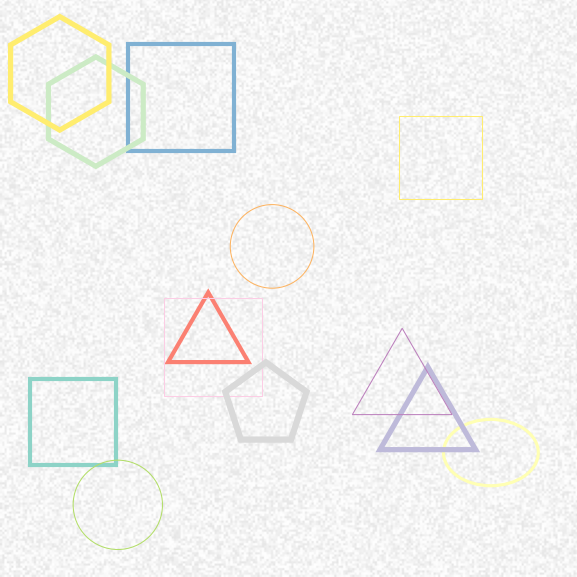[{"shape": "square", "thickness": 2, "radius": 0.37, "center": [0.126, 0.269]}, {"shape": "oval", "thickness": 1.5, "radius": 0.41, "center": [0.85, 0.215]}, {"shape": "triangle", "thickness": 2.5, "radius": 0.48, "center": [0.741, 0.268]}, {"shape": "triangle", "thickness": 2, "radius": 0.4, "center": [0.361, 0.412]}, {"shape": "square", "thickness": 2, "radius": 0.46, "center": [0.314, 0.83]}, {"shape": "circle", "thickness": 0.5, "radius": 0.36, "center": [0.471, 0.572]}, {"shape": "circle", "thickness": 0.5, "radius": 0.39, "center": [0.204, 0.125]}, {"shape": "square", "thickness": 0.5, "radius": 0.43, "center": [0.369, 0.398]}, {"shape": "pentagon", "thickness": 3, "radius": 0.37, "center": [0.46, 0.298]}, {"shape": "triangle", "thickness": 0.5, "radius": 0.5, "center": [0.696, 0.331]}, {"shape": "hexagon", "thickness": 2.5, "radius": 0.47, "center": [0.166, 0.806]}, {"shape": "square", "thickness": 0.5, "radius": 0.36, "center": [0.763, 0.727]}, {"shape": "hexagon", "thickness": 2.5, "radius": 0.49, "center": [0.103, 0.872]}]